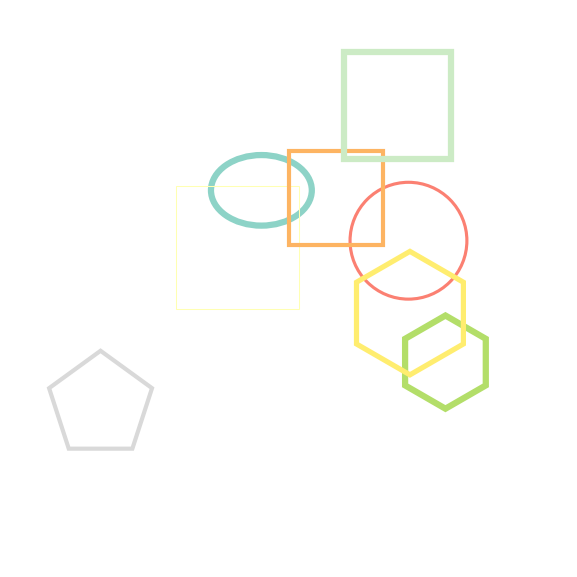[{"shape": "oval", "thickness": 3, "radius": 0.44, "center": [0.453, 0.67]}, {"shape": "square", "thickness": 0.5, "radius": 0.53, "center": [0.411, 0.57]}, {"shape": "circle", "thickness": 1.5, "radius": 0.51, "center": [0.707, 0.582]}, {"shape": "square", "thickness": 2, "radius": 0.4, "center": [0.582, 0.657]}, {"shape": "hexagon", "thickness": 3, "radius": 0.4, "center": [0.771, 0.372]}, {"shape": "pentagon", "thickness": 2, "radius": 0.47, "center": [0.174, 0.298]}, {"shape": "square", "thickness": 3, "radius": 0.46, "center": [0.688, 0.816]}, {"shape": "hexagon", "thickness": 2.5, "radius": 0.53, "center": [0.71, 0.457]}]